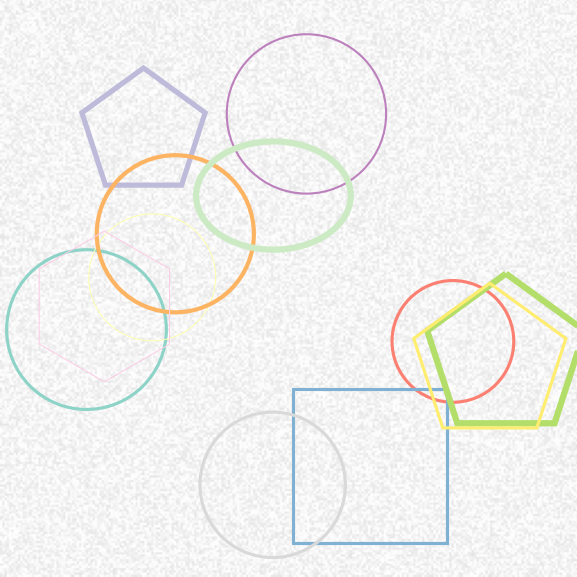[{"shape": "circle", "thickness": 1.5, "radius": 0.69, "center": [0.15, 0.428]}, {"shape": "circle", "thickness": 0.5, "radius": 0.55, "center": [0.263, 0.519]}, {"shape": "pentagon", "thickness": 2.5, "radius": 0.56, "center": [0.249, 0.769]}, {"shape": "circle", "thickness": 1.5, "radius": 0.53, "center": [0.784, 0.408]}, {"shape": "square", "thickness": 1.5, "radius": 0.67, "center": [0.641, 0.192]}, {"shape": "circle", "thickness": 2, "radius": 0.68, "center": [0.304, 0.594]}, {"shape": "pentagon", "thickness": 3, "radius": 0.72, "center": [0.876, 0.382]}, {"shape": "hexagon", "thickness": 0.5, "radius": 0.65, "center": [0.181, 0.468]}, {"shape": "circle", "thickness": 1.5, "radius": 0.63, "center": [0.472, 0.16]}, {"shape": "circle", "thickness": 1, "radius": 0.69, "center": [0.531, 0.802]}, {"shape": "oval", "thickness": 3, "radius": 0.67, "center": [0.473, 0.661]}, {"shape": "pentagon", "thickness": 1.5, "radius": 0.69, "center": [0.848, 0.37]}]